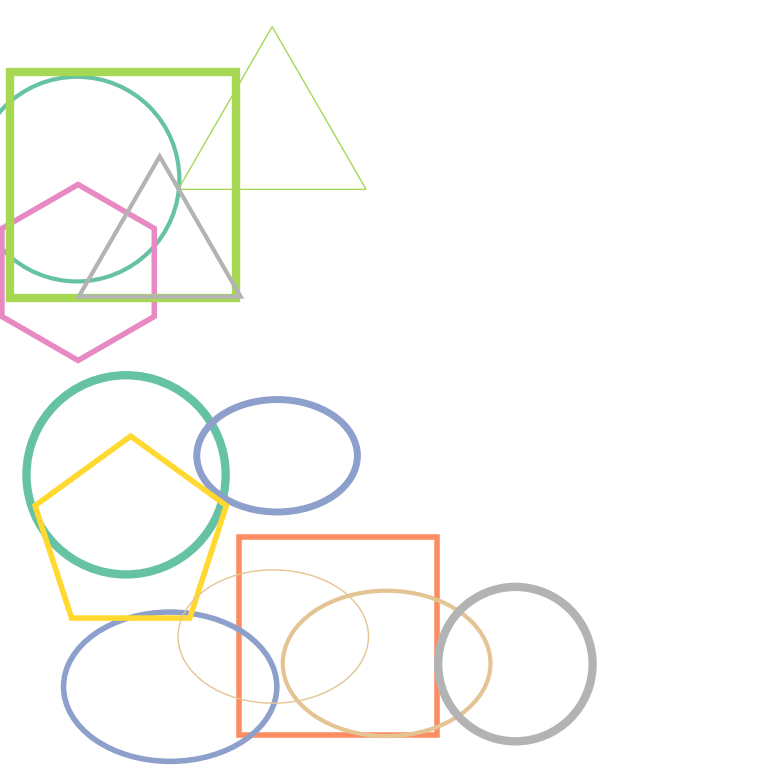[{"shape": "circle", "thickness": 3, "radius": 0.65, "center": [0.164, 0.383]}, {"shape": "circle", "thickness": 1.5, "radius": 0.66, "center": [0.1, 0.767]}, {"shape": "square", "thickness": 2, "radius": 0.64, "center": [0.439, 0.174]}, {"shape": "oval", "thickness": 2.5, "radius": 0.52, "center": [0.36, 0.408]}, {"shape": "oval", "thickness": 2, "radius": 0.69, "center": [0.221, 0.108]}, {"shape": "hexagon", "thickness": 2, "radius": 0.57, "center": [0.101, 0.646]}, {"shape": "square", "thickness": 3, "radius": 0.73, "center": [0.159, 0.76]}, {"shape": "triangle", "thickness": 0.5, "radius": 0.7, "center": [0.353, 0.825]}, {"shape": "pentagon", "thickness": 2, "radius": 0.65, "center": [0.17, 0.303]}, {"shape": "oval", "thickness": 0.5, "radius": 0.62, "center": [0.355, 0.173]}, {"shape": "oval", "thickness": 1.5, "radius": 0.67, "center": [0.502, 0.138]}, {"shape": "triangle", "thickness": 1.5, "radius": 0.61, "center": [0.207, 0.675]}, {"shape": "circle", "thickness": 3, "radius": 0.5, "center": [0.669, 0.138]}]